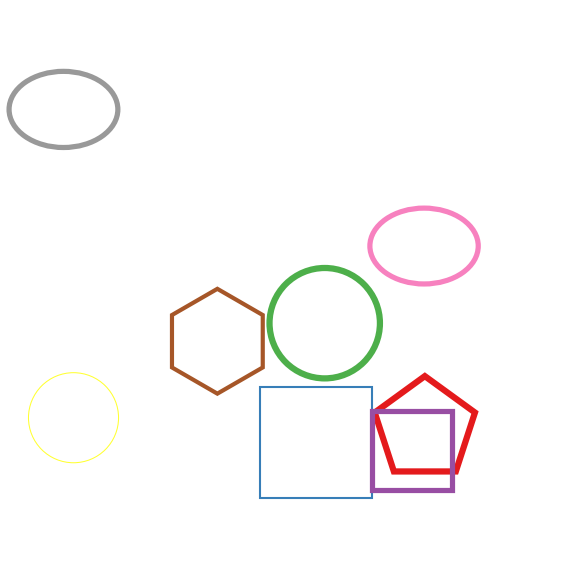[{"shape": "pentagon", "thickness": 3, "radius": 0.46, "center": [0.736, 0.257]}, {"shape": "square", "thickness": 1, "radius": 0.48, "center": [0.547, 0.233]}, {"shape": "circle", "thickness": 3, "radius": 0.48, "center": [0.562, 0.44]}, {"shape": "square", "thickness": 2.5, "radius": 0.35, "center": [0.713, 0.219]}, {"shape": "circle", "thickness": 0.5, "radius": 0.39, "center": [0.127, 0.276]}, {"shape": "hexagon", "thickness": 2, "radius": 0.45, "center": [0.376, 0.408]}, {"shape": "oval", "thickness": 2.5, "radius": 0.47, "center": [0.734, 0.573]}, {"shape": "oval", "thickness": 2.5, "radius": 0.47, "center": [0.11, 0.81]}]